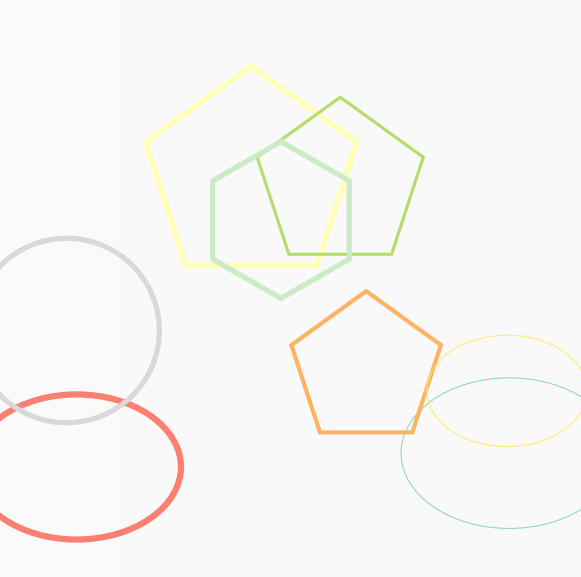[{"shape": "oval", "thickness": 0.5, "radius": 0.93, "center": [0.876, 0.214]}, {"shape": "pentagon", "thickness": 2.5, "radius": 0.95, "center": [0.432, 0.694]}, {"shape": "oval", "thickness": 3, "radius": 0.9, "center": [0.132, 0.191]}, {"shape": "pentagon", "thickness": 2, "radius": 0.68, "center": [0.63, 0.36]}, {"shape": "pentagon", "thickness": 1.5, "radius": 0.75, "center": [0.585, 0.68]}, {"shape": "circle", "thickness": 2.5, "radius": 0.8, "center": [0.114, 0.427]}, {"shape": "hexagon", "thickness": 2.5, "radius": 0.68, "center": [0.483, 0.618]}, {"shape": "oval", "thickness": 0.5, "radius": 0.69, "center": [0.872, 0.322]}]